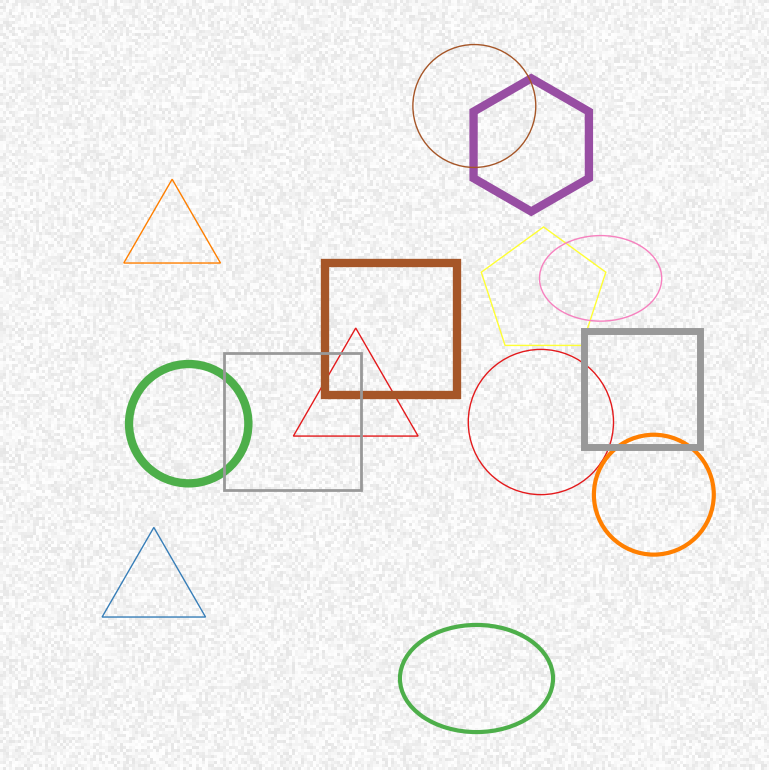[{"shape": "circle", "thickness": 0.5, "radius": 0.47, "center": [0.702, 0.452]}, {"shape": "triangle", "thickness": 0.5, "radius": 0.47, "center": [0.462, 0.48]}, {"shape": "triangle", "thickness": 0.5, "radius": 0.39, "center": [0.2, 0.237]}, {"shape": "circle", "thickness": 3, "radius": 0.39, "center": [0.245, 0.45]}, {"shape": "oval", "thickness": 1.5, "radius": 0.5, "center": [0.619, 0.119]}, {"shape": "hexagon", "thickness": 3, "radius": 0.43, "center": [0.69, 0.812]}, {"shape": "triangle", "thickness": 0.5, "radius": 0.36, "center": [0.224, 0.695]}, {"shape": "circle", "thickness": 1.5, "radius": 0.39, "center": [0.849, 0.358]}, {"shape": "pentagon", "thickness": 0.5, "radius": 0.43, "center": [0.706, 0.62]}, {"shape": "circle", "thickness": 0.5, "radius": 0.4, "center": [0.616, 0.862]}, {"shape": "square", "thickness": 3, "radius": 0.43, "center": [0.508, 0.572]}, {"shape": "oval", "thickness": 0.5, "radius": 0.4, "center": [0.78, 0.638]}, {"shape": "square", "thickness": 2.5, "radius": 0.38, "center": [0.834, 0.495]}, {"shape": "square", "thickness": 1, "radius": 0.45, "center": [0.379, 0.453]}]